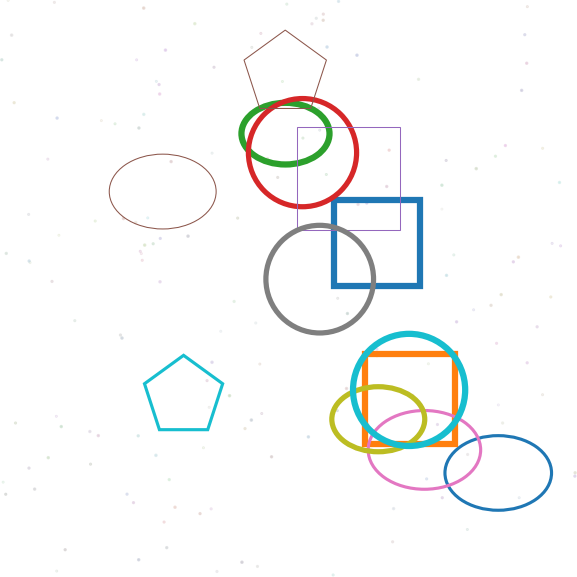[{"shape": "oval", "thickness": 1.5, "radius": 0.46, "center": [0.863, 0.18]}, {"shape": "square", "thickness": 3, "radius": 0.37, "center": [0.652, 0.578]}, {"shape": "square", "thickness": 3, "radius": 0.39, "center": [0.711, 0.308]}, {"shape": "oval", "thickness": 3, "radius": 0.38, "center": [0.494, 0.768]}, {"shape": "circle", "thickness": 2.5, "radius": 0.47, "center": [0.524, 0.735]}, {"shape": "square", "thickness": 0.5, "radius": 0.44, "center": [0.604, 0.69]}, {"shape": "pentagon", "thickness": 0.5, "radius": 0.37, "center": [0.494, 0.872]}, {"shape": "oval", "thickness": 0.5, "radius": 0.46, "center": [0.282, 0.667]}, {"shape": "oval", "thickness": 1.5, "radius": 0.49, "center": [0.735, 0.22]}, {"shape": "circle", "thickness": 2.5, "radius": 0.47, "center": [0.554, 0.516]}, {"shape": "oval", "thickness": 2.5, "radius": 0.4, "center": [0.655, 0.273]}, {"shape": "pentagon", "thickness": 1.5, "radius": 0.36, "center": [0.318, 0.313]}, {"shape": "circle", "thickness": 3, "radius": 0.49, "center": [0.708, 0.324]}]